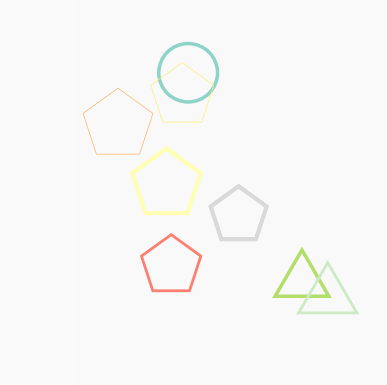[{"shape": "circle", "thickness": 2.5, "radius": 0.38, "center": [0.486, 0.811]}, {"shape": "pentagon", "thickness": 3, "radius": 0.46, "center": [0.43, 0.522]}, {"shape": "pentagon", "thickness": 2, "radius": 0.4, "center": [0.442, 0.31]}, {"shape": "pentagon", "thickness": 0.5, "radius": 0.47, "center": [0.304, 0.676]}, {"shape": "triangle", "thickness": 2.5, "radius": 0.4, "center": [0.779, 0.271]}, {"shape": "pentagon", "thickness": 3, "radius": 0.38, "center": [0.616, 0.44]}, {"shape": "triangle", "thickness": 2, "radius": 0.43, "center": [0.846, 0.231]}, {"shape": "pentagon", "thickness": 0.5, "radius": 0.43, "center": [0.47, 0.752]}]